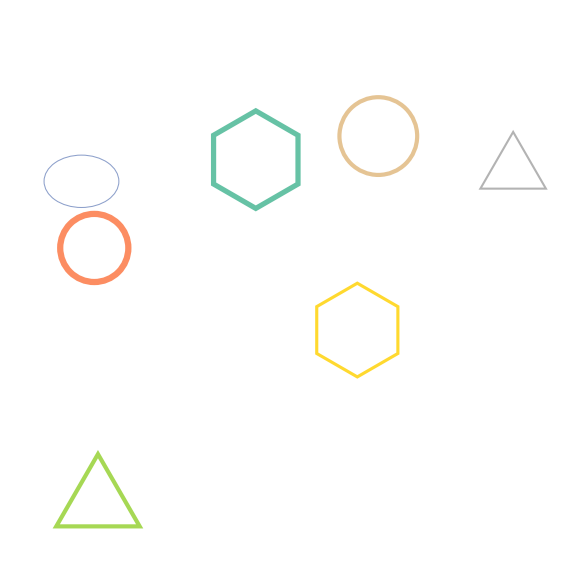[{"shape": "hexagon", "thickness": 2.5, "radius": 0.42, "center": [0.443, 0.723]}, {"shape": "circle", "thickness": 3, "radius": 0.29, "center": [0.163, 0.57]}, {"shape": "oval", "thickness": 0.5, "radius": 0.32, "center": [0.141, 0.685]}, {"shape": "triangle", "thickness": 2, "radius": 0.42, "center": [0.17, 0.129]}, {"shape": "hexagon", "thickness": 1.5, "radius": 0.41, "center": [0.619, 0.428]}, {"shape": "circle", "thickness": 2, "radius": 0.34, "center": [0.655, 0.764]}, {"shape": "triangle", "thickness": 1, "radius": 0.33, "center": [0.889, 0.705]}]